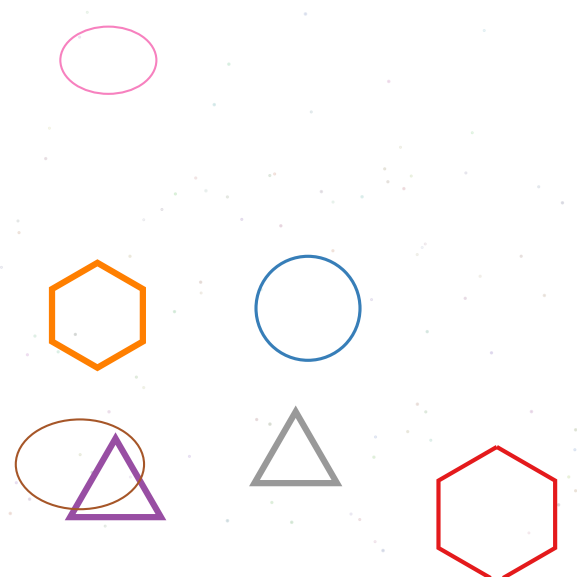[{"shape": "hexagon", "thickness": 2, "radius": 0.58, "center": [0.86, 0.109]}, {"shape": "circle", "thickness": 1.5, "radius": 0.45, "center": [0.533, 0.465]}, {"shape": "triangle", "thickness": 3, "radius": 0.45, "center": [0.2, 0.149]}, {"shape": "hexagon", "thickness": 3, "radius": 0.45, "center": [0.169, 0.453]}, {"shape": "oval", "thickness": 1, "radius": 0.56, "center": [0.138, 0.195]}, {"shape": "oval", "thickness": 1, "radius": 0.42, "center": [0.188, 0.895]}, {"shape": "triangle", "thickness": 3, "radius": 0.41, "center": [0.512, 0.204]}]